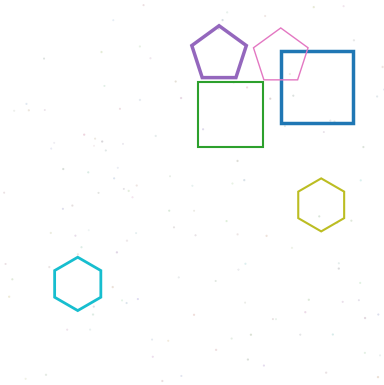[{"shape": "square", "thickness": 2.5, "radius": 0.47, "center": [0.823, 0.774]}, {"shape": "square", "thickness": 1.5, "radius": 0.42, "center": [0.6, 0.703]}, {"shape": "pentagon", "thickness": 2.5, "radius": 0.37, "center": [0.569, 0.859]}, {"shape": "pentagon", "thickness": 1, "radius": 0.37, "center": [0.729, 0.853]}, {"shape": "hexagon", "thickness": 1.5, "radius": 0.34, "center": [0.834, 0.468]}, {"shape": "hexagon", "thickness": 2, "radius": 0.35, "center": [0.202, 0.263]}]